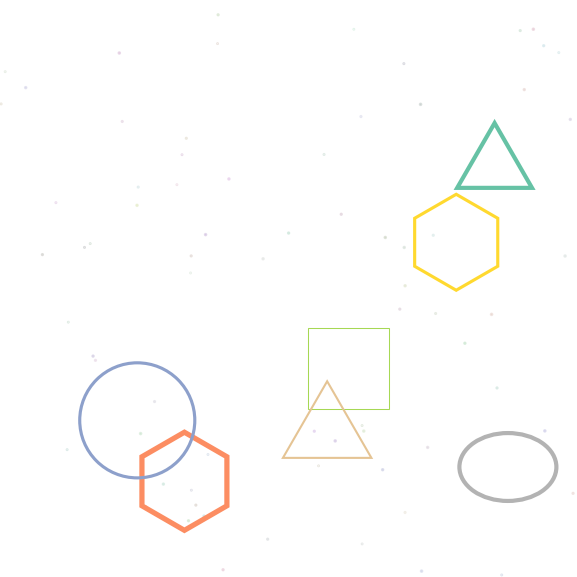[{"shape": "triangle", "thickness": 2, "radius": 0.37, "center": [0.856, 0.711]}, {"shape": "hexagon", "thickness": 2.5, "radius": 0.42, "center": [0.319, 0.166]}, {"shape": "circle", "thickness": 1.5, "radius": 0.5, "center": [0.238, 0.271]}, {"shape": "square", "thickness": 0.5, "radius": 0.35, "center": [0.604, 0.361]}, {"shape": "hexagon", "thickness": 1.5, "radius": 0.42, "center": [0.79, 0.58]}, {"shape": "triangle", "thickness": 1, "radius": 0.44, "center": [0.567, 0.25]}, {"shape": "oval", "thickness": 2, "radius": 0.42, "center": [0.879, 0.19]}]